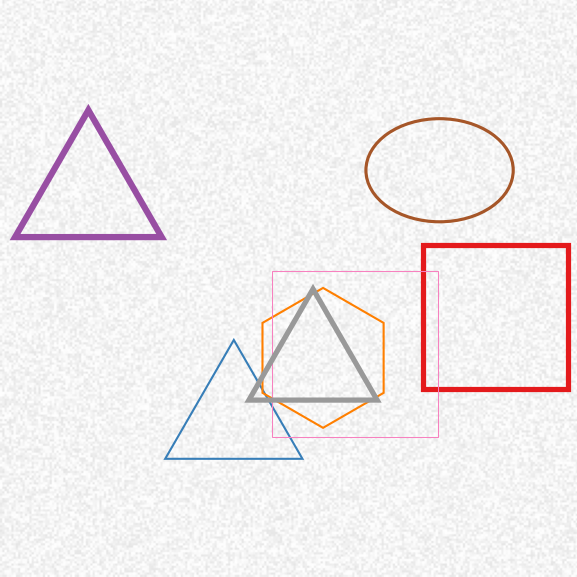[{"shape": "square", "thickness": 2.5, "radius": 0.62, "center": [0.858, 0.45]}, {"shape": "triangle", "thickness": 1, "radius": 0.69, "center": [0.405, 0.273]}, {"shape": "triangle", "thickness": 3, "radius": 0.73, "center": [0.153, 0.662]}, {"shape": "hexagon", "thickness": 1, "radius": 0.61, "center": [0.559, 0.379]}, {"shape": "oval", "thickness": 1.5, "radius": 0.64, "center": [0.761, 0.704]}, {"shape": "square", "thickness": 0.5, "radius": 0.72, "center": [0.614, 0.386]}, {"shape": "triangle", "thickness": 2.5, "radius": 0.64, "center": [0.542, 0.37]}]